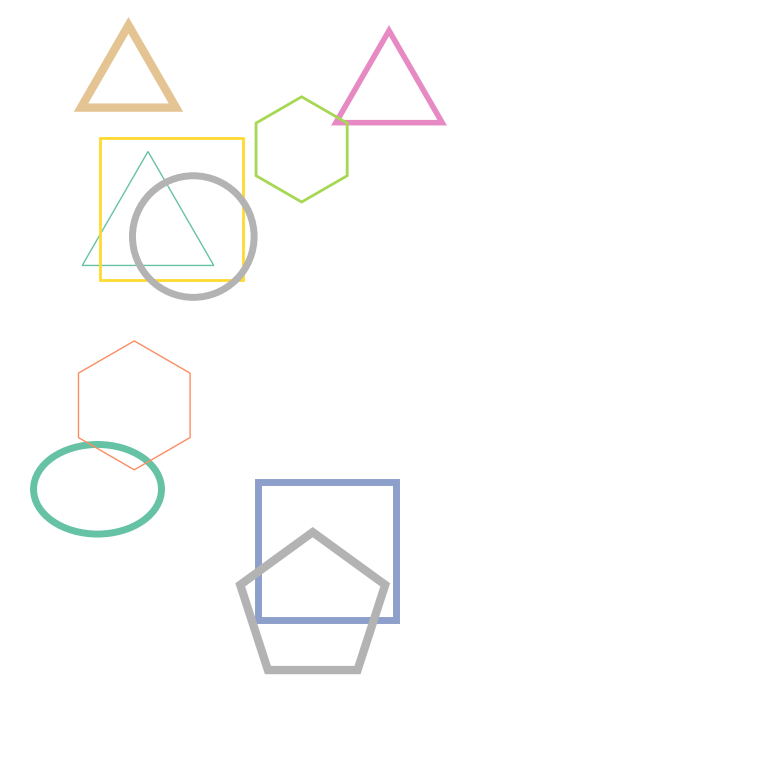[{"shape": "oval", "thickness": 2.5, "radius": 0.42, "center": [0.127, 0.365]}, {"shape": "triangle", "thickness": 0.5, "radius": 0.49, "center": [0.192, 0.705]}, {"shape": "hexagon", "thickness": 0.5, "radius": 0.42, "center": [0.174, 0.474]}, {"shape": "square", "thickness": 2.5, "radius": 0.45, "center": [0.425, 0.285]}, {"shape": "triangle", "thickness": 2, "radius": 0.4, "center": [0.505, 0.881]}, {"shape": "hexagon", "thickness": 1, "radius": 0.34, "center": [0.392, 0.806]}, {"shape": "square", "thickness": 1, "radius": 0.46, "center": [0.223, 0.728]}, {"shape": "triangle", "thickness": 3, "radius": 0.36, "center": [0.167, 0.896]}, {"shape": "circle", "thickness": 2.5, "radius": 0.39, "center": [0.251, 0.693]}, {"shape": "pentagon", "thickness": 3, "radius": 0.49, "center": [0.406, 0.21]}]